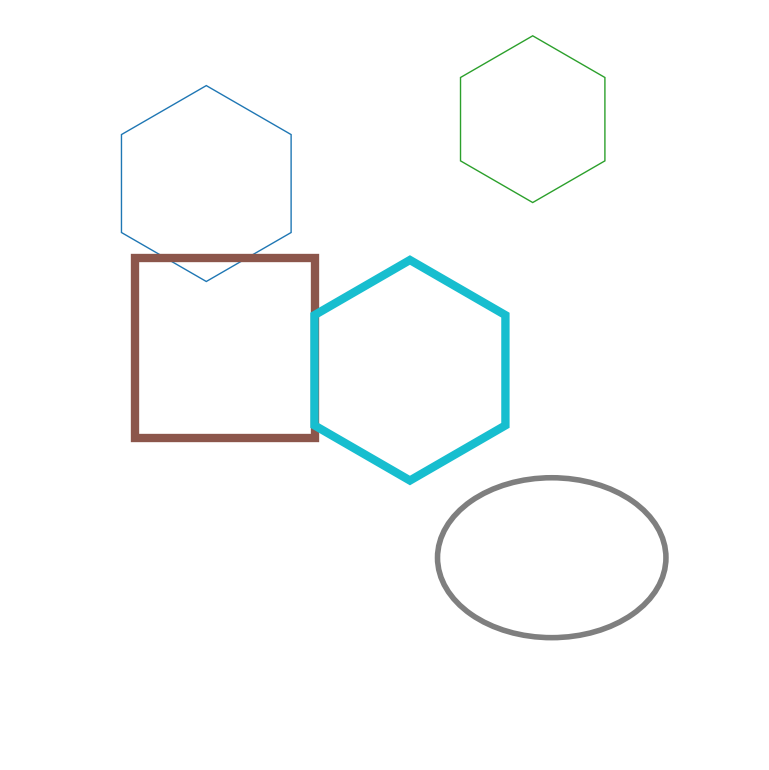[{"shape": "hexagon", "thickness": 0.5, "radius": 0.64, "center": [0.268, 0.762]}, {"shape": "hexagon", "thickness": 0.5, "radius": 0.54, "center": [0.692, 0.845]}, {"shape": "square", "thickness": 3, "radius": 0.58, "center": [0.292, 0.548]}, {"shape": "oval", "thickness": 2, "radius": 0.74, "center": [0.717, 0.276]}, {"shape": "hexagon", "thickness": 3, "radius": 0.72, "center": [0.532, 0.519]}]